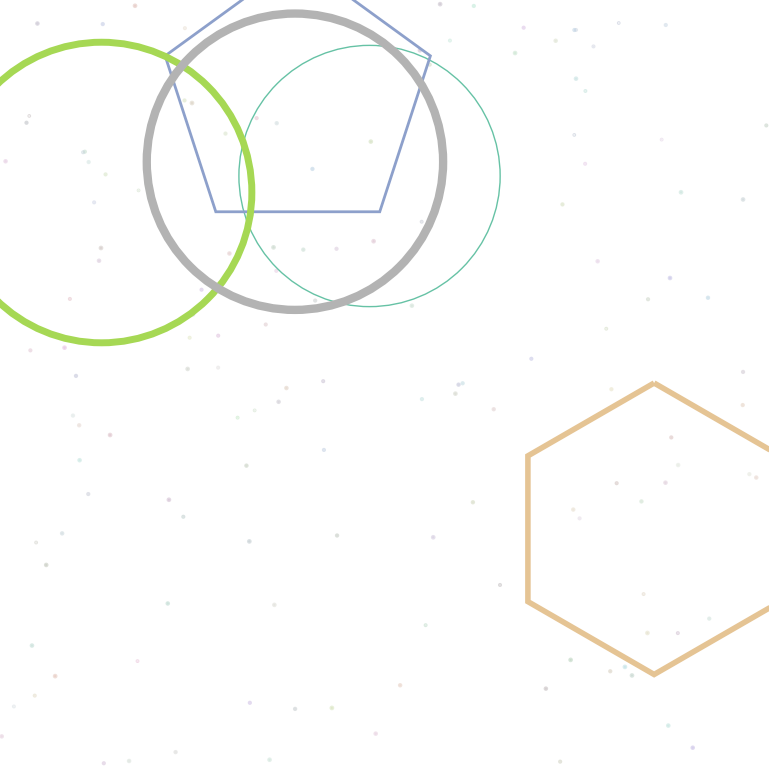[{"shape": "circle", "thickness": 0.5, "radius": 0.85, "center": [0.48, 0.771]}, {"shape": "pentagon", "thickness": 1, "radius": 0.91, "center": [0.387, 0.871]}, {"shape": "circle", "thickness": 2.5, "radius": 0.98, "center": [0.132, 0.75]}, {"shape": "hexagon", "thickness": 2, "radius": 0.95, "center": [0.849, 0.313]}, {"shape": "circle", "thickness": 3, "radius": 0.96, "center": [0.383, 0.79]}]